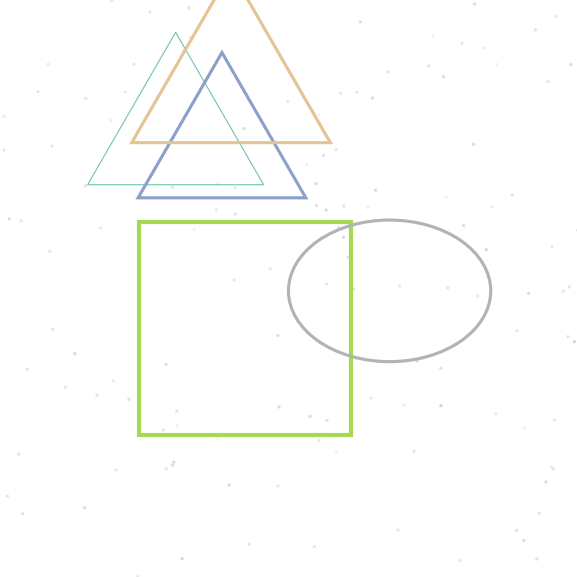[{"shape": "triangle", "thickness": 0.5, "radius": 0.88, "center": [0.304, 0.767]}, {"shape": "triangle", "thickness": 1.5, "radius": 0.84, "center": [0.384, 0.74]}, {"shape": "square", "thickness": 2, "radius": 0.92, "center": [0.424, 0.43]}, {"shape": "triangle", "thickness": 1.5, "radius": 0.99, "center": [0.4, 0.851]}, {"shape": "oval", "thickness": 1.5, "radius": 0.88, "center": [0.675, 0.495]}]